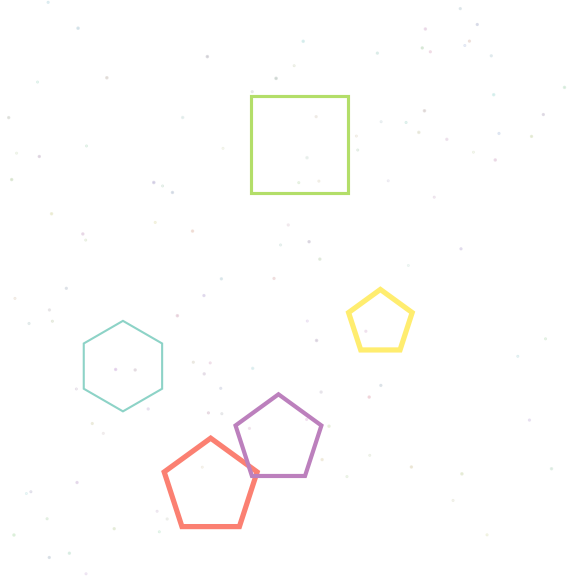[{"shape": "hexagon", "thickness": 1, "radius": 0.39, "center": [0.213, 0.365]}, {"shape": "pentagon", "thickness": 2.5, "radius": 0.42, "center": [0.365, 0.156]}, {"shape": "square", "thickness": 1.5, "radius": 0.42, "center": [0.519, 0.748]}, {"shape": "pentagon", "thickness": 2, "radius": 0.39, "center": [0.482, 0.238]}, {"shape": "pentagon", "thickness": 2.5, "radius": 0.29, "center": [0.659, 0.44]}]